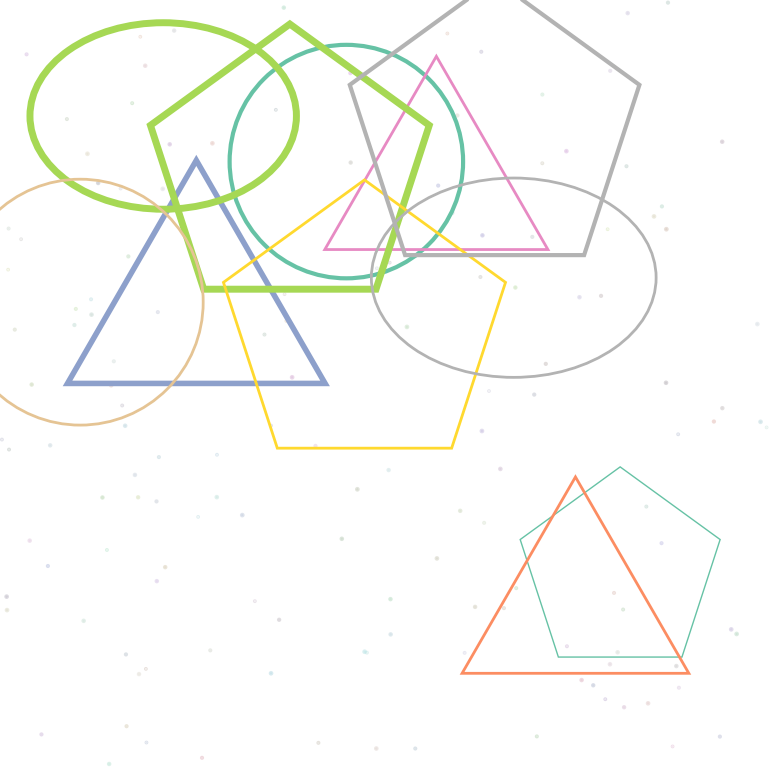[{"shape": "pentagon", "thickness": 0.5, "radius": 0.68, "center": [0.805, 0.257]}, {"shape": "circle", "thickness": 1.5, "radius": 0.76, "center": [0.45, 0.79]}, {"shape": "triangle", "thickness": 1, "radius": 0.85, "center": [0.747, 0.211]}, {"shape": "triangle", "thickness": 2, "radius": 0.97, "center": [0.255, 0.599]}, {"shape": "triangle", "thickness": 1, "radius": 0.84, "center": [0.567, 0.76]}, {"shape": "oval", "thickness": 2.5, "radius": 0.87, "center": [0.212, 0.849]}, {"shape": "pentagon", "thickness": 2.5, "radius": 0.95, "center": [0.376, 0.778]}, {"shape": "pentagon", "thickness": 1, "radius": 0.96, "center": [0.473, 0.574]}, {"shape": "circle", "thickness": 1, "radius": 0.8, "center": [0.104, 0.608]}, {"shape": "oval", "thickness": 1, "radius": 0.92, "center": [0.667, 0.639]}, {"shape": "pentagon", "thickness": 1.5, "radius": 0.99, "center": [0.642, 0.829]}]